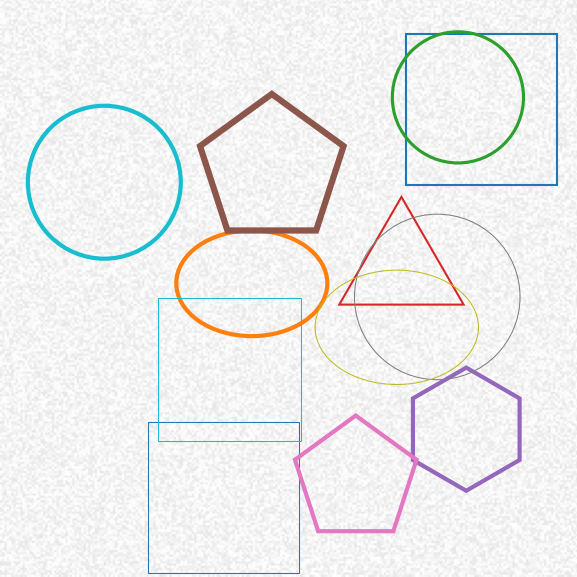[{"shape": "square", "thickness": 0.5, "radius": 0.65, "center": [0.387, 0.138]}, {"shape": "square", "thickness": 1, "radius": 0.65, "center": [0.834, 0.809]}, {"shape": "oval", "thickness": 2, "radius": 0.65, "center": [0.436, 0.509]}, {"shape": "circle", "thickness": 1.5, "radius": 0.57, "center": [0.793, 0.831]}, {"shape": "triangle", "thickness": 1, "radius": 0.62, "center": [0.695, 0.534]}, {"shape": "hexagon", "thickness": 2, "radius": 0.53, "center": [0.807, 0.256]}, {"shape": "pentagon", "thickness": 3, "radius": 0.65, "center": [0.471, 0.706]}, {"shape": "pentagon", "thickness": 2, "radius": 0.55, "center": [0.616, 0.169]}, {"shape": "circle", "thickness": 0.5, "radius": 0.72, "center": [0.757, 0.485]}, {"shape": "oval", "thickness": 0.5, "radius": 0.71, "center": [0.687, 0.432]}, {"shape": "circle", "thickness": 2, "radius": 0.66, "center": [0.181, 0.684]}, {"shape": "square", "thickness": 0.5, "radius": 0.62, "center": [0.398, 0.359]}]